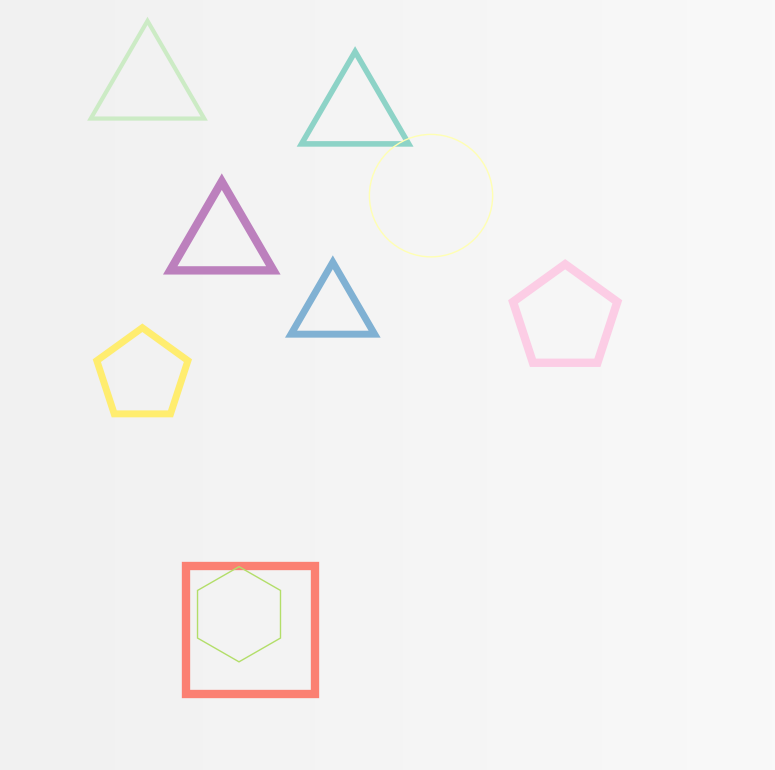[{"shape": "triangle", "thickness": 2, "radius": 0.4, "center": [0.458, 0.853]}, {"shape": "circle", "thickness": 0.5, "radius": 0.4, "center": [0.556, 0.746]}, {"shape": "square", "thickness": 3, "radius": 0.42, "center": [0.323, 0.182]}, {"shape": "triangle", "thickness": 2.5, "radius": 0.31, "center": [0.429, 0.597]}, {"shape": "hexagon", "thickness": 0.5, "radius": 0.31, "center": [0.308, 0.202]}, {"shape": "pentagon", "thickness": 3, "radius": 0.35, "center": [0.729, 0.586]}, {"shape": "triangle", "thickness": 3, "radius": 0.38, "center": [0.286, 0.687]}, {"shape": "triangle", "thickness": 1.5, "radius": 0.42, "center": [0.19, 0.888]}, {"shape": "pentagon", "thickness": 2.5, "radius": 0.31, "center": [0.184, 0.513]}]